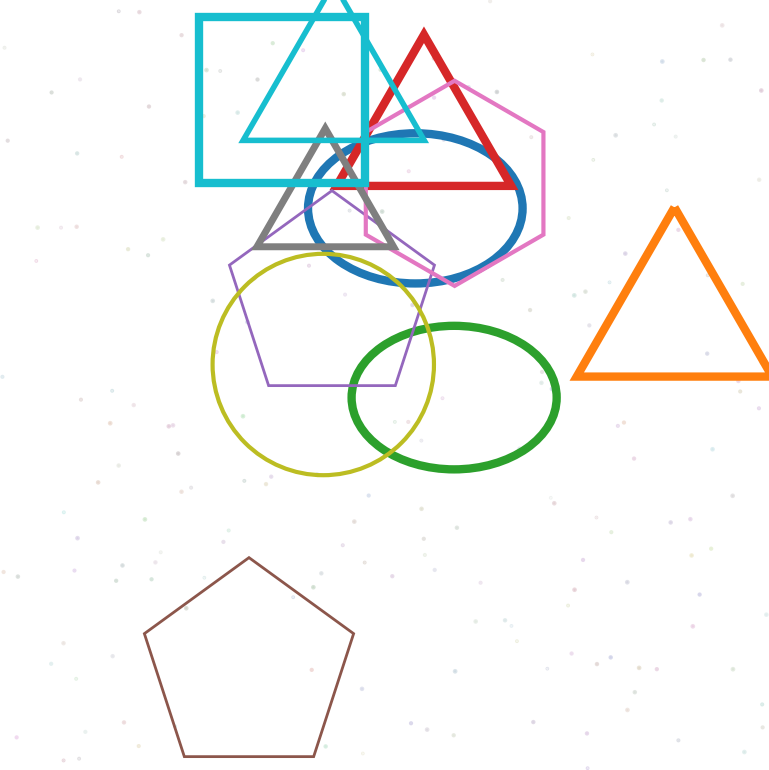[{"shape": "oval", "thickness": 3, "radius": 0.7, "center": [0.539, 0.729]}, {"shape": "triangle", "thickness": 3, "radius": 0.73, "center": [0.876, 0.584]}, {"shape": "oval", "thickness": 3, "radius": 0.67, "center": [0.59, 0.484]}, {"shape": "triangle", "thickness": 3, "radius": 0.65, "center": [0.551, 0.824]}, {"shape": "pentagon", "thickness": 1, "radius": 0.7, "center": [0.431, 0.612]}, {"shape": "pentagon", "thickness": 1, "radius": 0.71, "center": [0.323, 0.133]}, {"shape": "hexagon", "thickness": 1.5, "radius": 0.67, "center": [0.59, 0.762]}, {"shape": "triangle", "thickness": 2.5, "radius": 0.51, "center": [0.422, 0.731]}, {"shape": "circle", "thickness": 1.5, "radius": 0.72, "center": [0.42, 0.527]}, {"shape": "square", "thickness": 3, "radius": 0.54, "center": [0.366, 0.87]}, {"shape": "triangle", "thickness": 2, "radius": 0.68, "center": [0.433, 0.886]}]